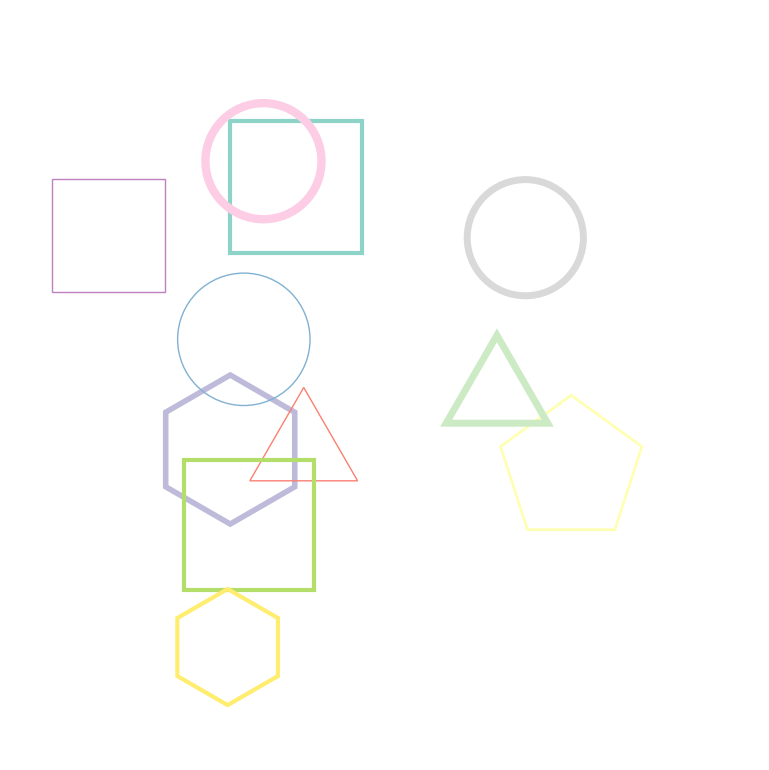[{"shape": "square", "thickness": 1.5, "radius": 0.43, "center": [0.384, 0.758]}, {"shape": "pentagon", "thickness": 1, "radius": 0.48, "center": [0.742, 0.39]}, {"shape": "hexagon", "thickness": 2, "radius": 0.48, "center": [0.299, 0.416]}, {"shape": "triangle", "thickness": 0.5, "radius": 0.4, "center": [0.394, 0.416]}, {"shape": "circle", "thickness": 0.5, "radius": 0.43, "center": [0.317, 0.559]}, {"shape": "square", "thickness": 1.5, "radius": 0.42, "center": [0.323, 0.318]}, {"shape": "circle", "thickness": 3, "radius": 0.38, "center": [0.342, 0.791]}, {"shape": "circle", "thickness": 2.5, "radius": 0.38, "center": [0.682, 0.691]}, {"shape": "square", "thickness": 0.5, "radius": 0.37, "center": [0.141, 0.694]}, {"shape": "triangle", "thickness": 2.5, "radius": 0.38, "center": [0.645, 0.488]}, {"shape": "hexagon", "thickness": 1.5, "radius": 0.38, "center": [0.296, 0.16]}]